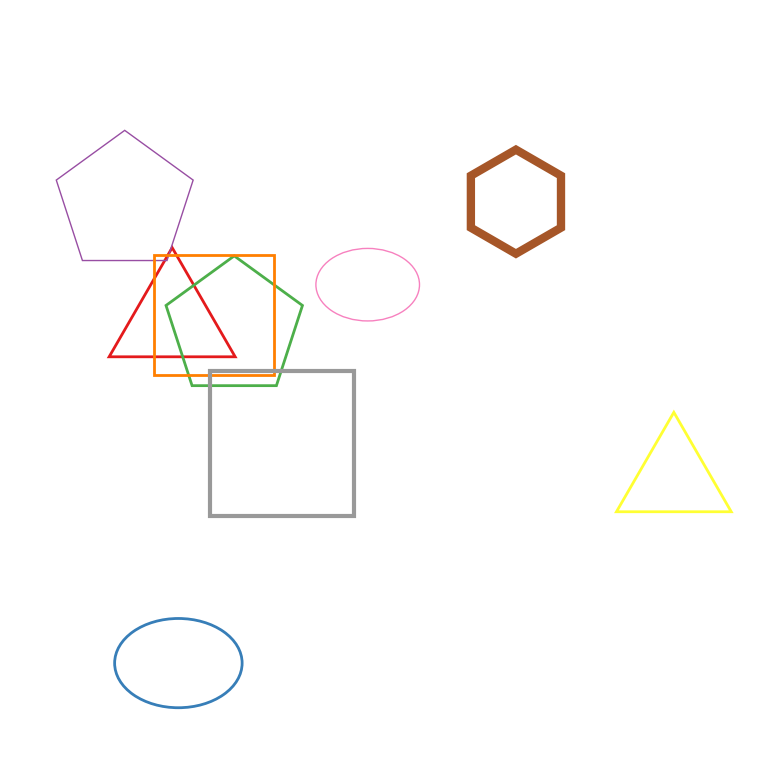[{"shape": "triangle", "thickness": 1, "radius": 0.47, "center": [0.224, 0.584]}, {"shape": "oval", "thickness": 1, "radius": 0.41, "center": [0.232, 0.139]}, {"shape": "pentagon", "thickness": 1, "radius": 0.47, "center": [0.304, 0.575]}, {"shape": "pentagon", "thickness": 0.5, "radius": 0.47, "center": [0.162, 0.737]}, {"shape": "square", "thickness": 1, "radius": 0.39, "center": [0.278, 0.591]}, {"shape": "triangle", "thickness": 1, "radius": 0.43, "center": [0.875, 0.378]}, {"shape": "hexagon", "thickness": 3, "radius": 0.34, "center": [0.67, 0.738]}, {"shape": "oval", "thickness": 0.5, "radius": 0.34, "center": [0.478, 0.63]}, {"shape": "square", "thickness": 1.5, "radius": 0.47, "center": [0.366, 0.424]}]